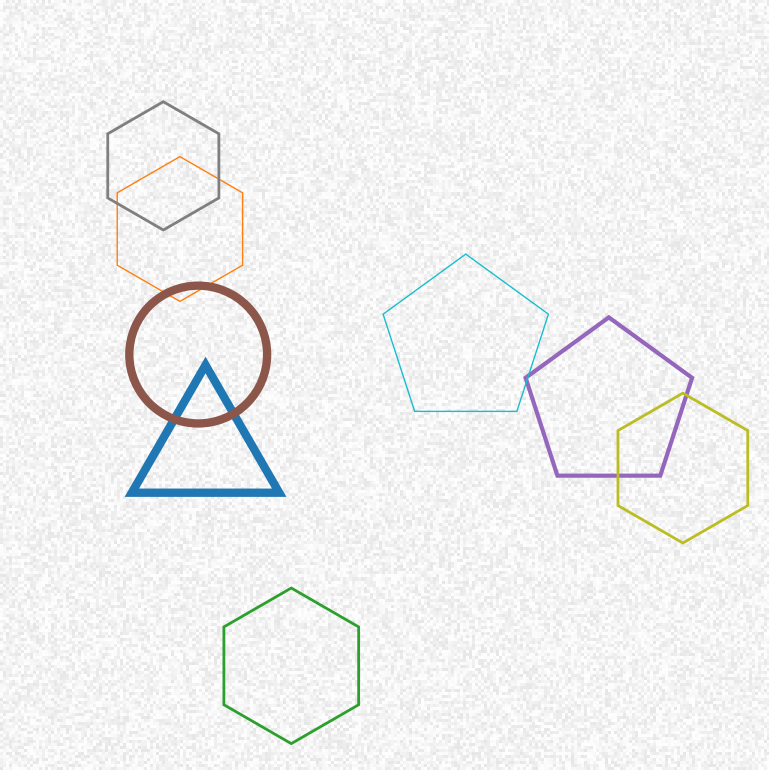[{"shape": "triangle", "thickness": 3, "radius": 0.55, "center": [0.267, 0.415]}, {"shape": "hexagon", "thickness": 0.5, "radius": 0.47, "center": [0.234, 0.703]}, {"shape": "hexagon", "thickness": 1, "radius": 0.51, "center": [0.378, 0.135]}, {"shape": "pentagon", "thickness": 1.5, "radius": 0.57, "center": [0.791, 0.474]}, {"shape": "circle", "thickness": 3, "radius": 0.45, "center": [0.257, 0.54]}, {"shape": "hexagon", "thickness": 1, "radius": 0.42, "center": [0.212, 0.785]}, {"shape": "hexagon", "thickness": 1, "radius": 0.49, "center": [0.887, 0.392]}, {"shape": "pentagon", "thickness": 0.5, "radius": 0.56, "center": [0.605, 0.557]}]